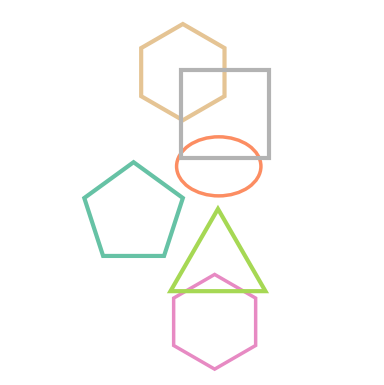[{"shape": "pentagon", "thickness": 3, "radius": 0.67, "center": [0.347, 0.444]}, {"shape": "oval", "thickness": 2.5, "radius": 0.55, "center": [0.568, 0.568]}, {"shape": "hexagon", "thickness": 2.5, "radius": 0.61, "center": [0.558, 0.164]}, {"shape": "triangle", "thickness": 3, "radius": 0.71, "center": [0.566, 0.315]}, {"shape": "hexagon", "thickness": 3, "radius": 0.62, "center": [0.475, 0.813]}, {"shape": "square", "thickness": 3, "radius": 0.57, "center": [0.584, 0.704]}]